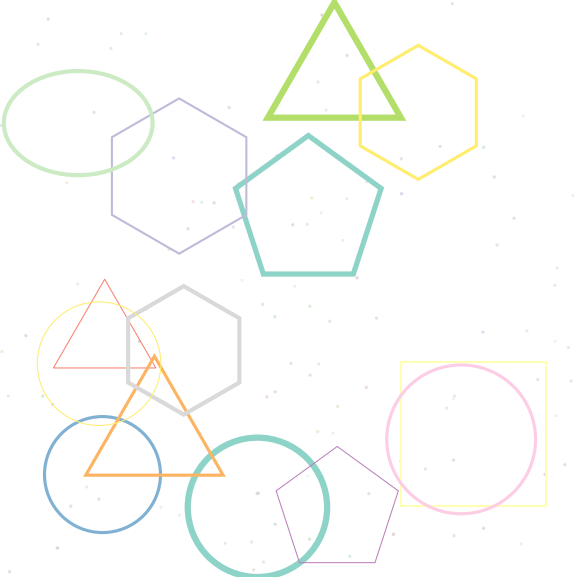[{"shape": "circle", "thickness": 3, "radius": 0.6, "center": [0.446, 0.121]}, {"shape": "pentagon", "thickness": 2.5, "radius": 0.66, "center": [0.534, 0.632]}, {"shape": "square", "thickness": 1, "radius": 0.62, "center": [0.82, 0.247]}, {"shape": "hexagon", "thickness": 1, "radius": 0.67, "center": [0.31, 0.694]}, {"shape": "triangle", "thickness": 0.5, "radius": 0.51, "center": [0.181, 0.413]}, {"shape": "circle", "thickness": 1.5, "radius": 0.5, "center": [0.177, 0.177]}, {"shape": "triangle", "thickness": 1.5, "radius": 0.69, "center": [0.267, 0.245]}, {"shape": "triangle", "thickness": 3, "radius": 0.67, "center": [0.579, 0.862]}, {"shape": "circle", "thickness": 1.5, "radius": 0.64, "center": [0.799, 0.238]}, {"shape": "hexagon", "thickness": 2, "radius": 0.56, "center": [0.318, 0.392]}, {"shape": "pentagon", "thickness": 0.5, "radius": 0.56, "center": [0.584, 0.115]}, {"shape": "oval", "thickness": 2, "radius": 0.64, "center": [0.135, 0.786]}, {"shape": "circle", "thickness": 0.5, "radius": 0.54, "center": [0.172, 0.369]}, {"shape": "hexagon", "thickness": 1.5, "radius": 0.58, "center": [0.724, 0.805]}]